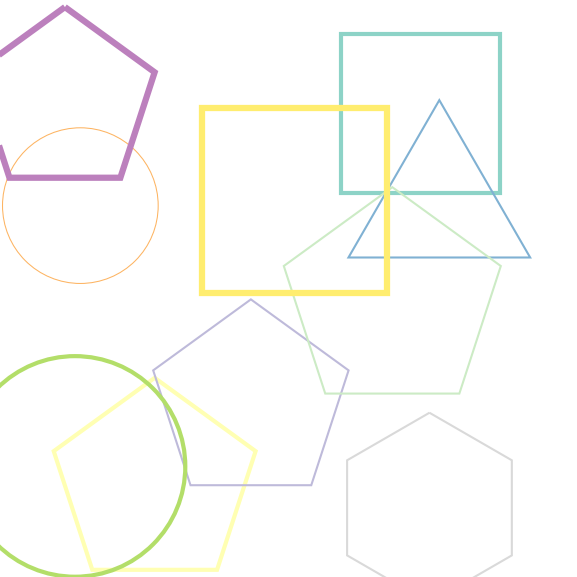[{"shape": "square", "thickness": 2, "radius": 0.69, "center": [0.728, 0.802]}, {"shape": "pentagon", "thickness": 2, "radius": 0.92, "center": [0.268, 0.161]}, {"shape": "pentagon", "thickness": 1, "radius": 0.89, "center": [0.434, 0.303]}, {"shape": "triangle", "thickness": 1, "radius": 0.91, "center": [0.761, 0.644]}, {"shape": "circle", "thickness": 0.5, "radius": 0.67, "center": [0.139, 0.643]}, {"shape": "circle", "thickness": 2, "radius": 0.95, "center": [0.13, 0.191]}, {"shape": "hexagon", "thickness": 1, "radius": 0.82, "center": [0.744, 0.12]}, {"shape": "pentagon", "thickness": 3, "radius": 0.82, "center": [0.112, 0.824]}, {"shape": "pentagon", "thickness": 1, "radius": 0.99, "center": [0.679, 0.477]}, {"shape": "square", "thickness": 3, "radius": 0.8, "center": [0.509, 0.652]}]